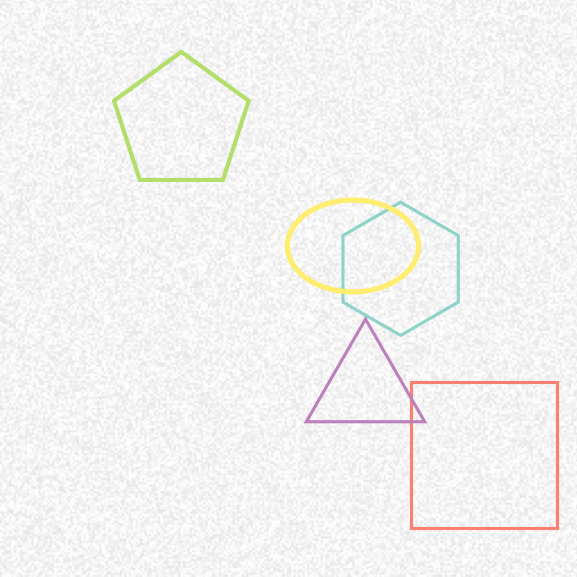[{"shape": "hexagon", "thickness": 1.5, "radius": 0.58, "center": [0.694, 0.534]}, {"shape": "square", "thickness": 1.5, "radius": 0.63, "center": [0.838, 0.211]}, {"shape": "pentagon", "thickness": 2, "radius": 0.61, "center": [0.314, 0.787]}, {"shape": "triangle", "thickness": 1.5, "radius": 0.59, "center": [0.633, 0.328]}, {"shape": "oval", "thickness": 2.5, "radius": 0.57, "center": [0.611, 0.573]}]